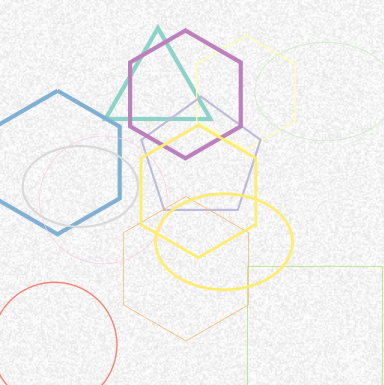[{"shape": "triangle", "thickness": 3, "radius": 0.79, "center": [0.41, 0.77]}, {"shape": "hexagon", "thickness": 1, "radius": 0.74, "center": [0.639, 0.76]}, {"shape": "pentagon", "thickness": 1.5, "radius": 0.81, "center": [0.522, 0.586]}, {"shape": "circle", "thickness": 1, "radius": 0.81, "center": [0.142, 0.105]}, {"shape": "hexagon", "thickness": 3, "radius": 0.93, "center": [0.15, 0.578]}, {"shape": "hexagon", "thickness": 0.5, "radius": 0.94, "center": [0.483, 0.302]}, {"shape": "square", "thickness": 0.5, "radius": 0.88, "center": [0.818, 0.134]}, {"shape": "circle", "thickness": 0.5, "radius": 0.83, "center": [0.268, 0.481]}, {"shape": "oval", "thickness": 1.5, "radius": 0.75, "center": [0.209, 0.516]}, {"shape": "hexagon", "thickness": 3, "radius": 0.83, "center": [0.482, 0.755]}, {"shape": "oval", "thickness": 0.5, "radius": 0.91, "center": [0.844, 0.762]}, {"shape": "oval", "thickness": 2, "radius": 0.89, "center": [0.582, 0.372]}, {"shape": "hexagon", "thickness": 2, "radius": 0.86, "center": [0.515, 0.503]}]